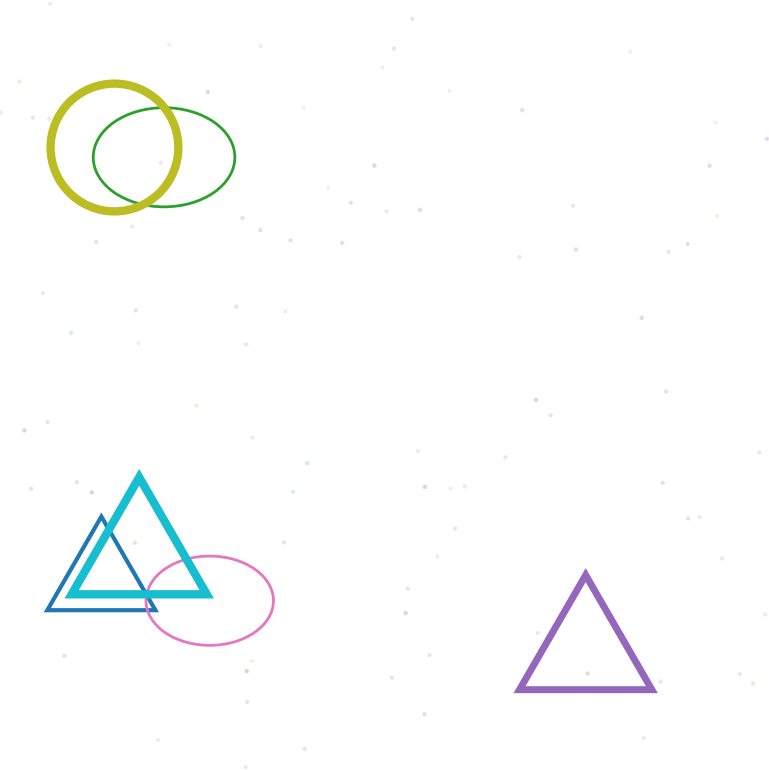[{"shape": "triangle", "thickness": 1.5, "radius": 0.41, "center": [0.132, 0.248]}, {"shape": "oval", "thickness": 1, "radius": 0.46, "center": [0.213, 0.796]}, {"shape": "triangle", "thickness": 2.5, "radius": 0.5, "center": [0.761, 0.154]}, {"shape": "oval", "thickness": 1, "radius": 0.41, "center": [0.272, 0.22]}, {"shape": "circle", "thickness": 3, "radius": 0.41, "center": [0.149, 0.808]}, {"shape": "triangle", "thickness": 3, "radius": 0.51, "center": [0.181, 0.279]}]